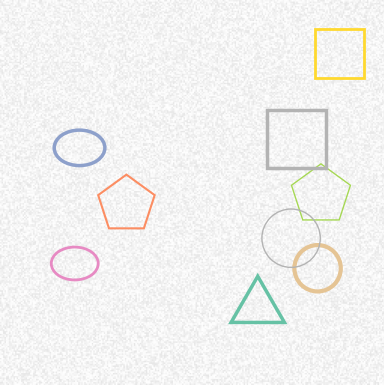[{"shape": "triangle", "thickness": 2.5, "radius": 0.4, "center": [0.669, 0.202]}, {"shape": "pentagon", "thickness": 1.5, "radius": 0.39, "center": [0.328, 0.469]}, {"shape": "oval", "thickness": 2.5, "radius": 0.33, "center": [0.207, 0.616]}, {"shape": "oval", "thickness": 2, "radius": 0.3, "center": [0.194, 0.316]}, {"shape": "pentagon", "thickness": 1, "radius": 0.4, "center": [0.834, 0.494]}, {"shape": "square", "thickness": 2, "radius": 0.32, "center": [0.881, 0.86]}, {"shape": "circle", "thickness": 3, "radius": 0.3, "center": [0.825, 0.303]}, {"shape": "square", "thickness": 2.5, "radius": 0.38, "center": [0.77, 0.639]}, {"shape": "circle", "thickness": 1, "radius": 0.38, "center": [0.756, 0.381]}]